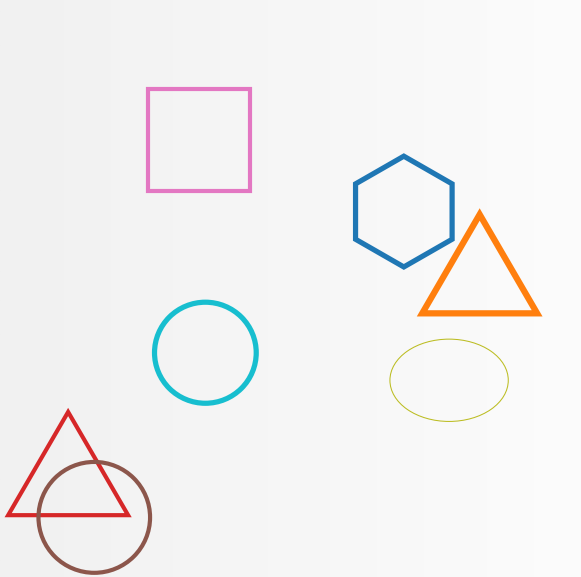[{"shape": "hexagon", "thickness": 2.5, "radius": 0.48, "center": [0.695, 0.633]}, {"shape": "triangle", "thickness": 3, "radius": 0.57, "center": [0.825, 0.514]}, {"shape": "triangle", "thickness": 2, "radius": 0.6, "center": [0.117, 0.167]}, {"shape": "circle", "thickness": 2, "radius": 0.48, "center": [0.162, 0.103]}, {"shape": "square", "thickness": 2, "radius": 0.44, "center": [0.343, 0.757]}, {"shape": "oval", "thickness": 0.5, "radius": 0.51, "center": [0.773, 0.341]}, {"shape": "circle", "thickness": 2.5, "radius": 0.44, "center": [0.353, 0.388]}]